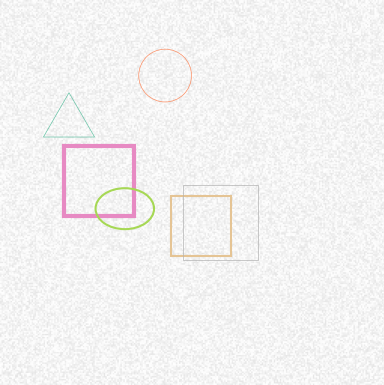[{"shape": "triangle", "thickness": 0.5, "radius": 0.38, "center": [0.179, 0.682]}, {"shape": "circle", "thickness": 0.5, "radius": 0.34, "center": [0.429, 0.804]}, {"shape": "square", "thickness": 3, "radius": 0.45, "center": [0.257, 0.531]}, {"shape": "oval", "thickness": 1.5, "radius": 0.38, "center": [0.324, 0.458]}, {"shape": "square", "thickness": 1.5, "radius": 0.39, "center": [0.523, 0.413]}, {"shape": "square", "thickness": 0.5, "radius": 0.49, "center": [0.573, 0.422]}]